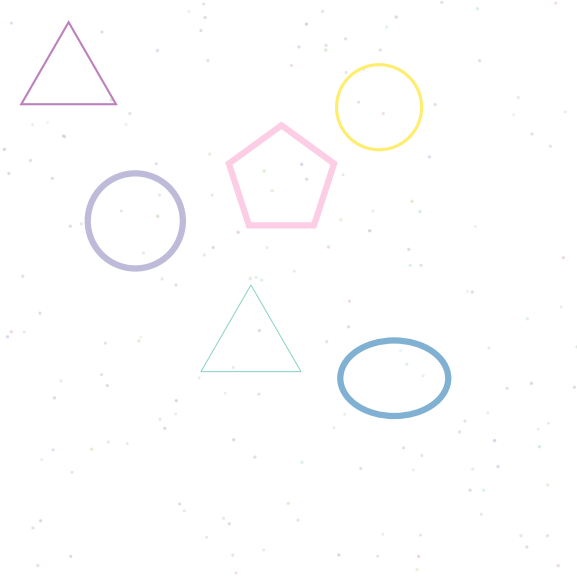[{"shape": "triangle", "thickness": 0.5, "radius": 0.5, "center": [0.435, 0.406]}, {"shape": "circle", "thickness": 3, "radius": 0.41, "center": [0.234, 0.617]}, {"shape": "oval", "thickness": 3, "radius": 0.47, "center": [0.683, 0.344]}, {"shape": "pentagon", "thickness": 3, "radius": 0.48, "center": [0.487, 0.686]}, {"shape": "triangle", "thickness": 1, "radius": 0.47, "center": [0.119, 0.866]}, {"shape": "circle", "thickness": 1.5, "radius": 0.37, "center": [0.656, 0.814]}]